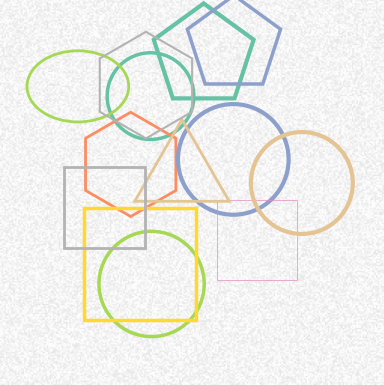[{"shape": "pentagon", "thickness": 3, "radius": 0.68, "center": [0.529, 0.855]}, {"shape": "circle", "thickness": 2.5, "radius": 0.56, "center": [0.391, 0.75]}, {"shape": "hexagon", "thickness": 2, "radius": 0.68, "center": [0.339, 0.573]}, {"shape": "pentagon", "thickness": 2.5, "radius": 0.64, "center": [0.608, 0.885]}, {"shape": "circle", "thickness": 3, "radius": 0.72, "center": [0.606, 0.586]}, {"shape": "square", "thickness": 0.5, "radius": 0.52, "center": [0.667, 0.376]}, {"shape": "circle", "thickness": 2.5, "radius": 0.68, "center": [0.394, 0.262]}, {"shape": "oval", "thickness": 2, "radius": 0.66, "center": [0.202, 0.776]}, {"shape": "square", "thickness": 2.5, "radius": 0.73, "center": [0.364, 0.315]}, {"shape": "triangle", "thickness": 2, "radius": 0.71, "center": [0.473, 0.548]}, {"shape": "circle", "thickness": 3, "radius": 0.66, "center": [0.784, 0.525]}, {"shape": "hexagon", "thickness": 1.5, "radius": 0.69, "center": [0.379, 0.779]}, {"shape": "square", "thickness": 2, "radius": 0.53, "center": [0.272, 0.461]}]